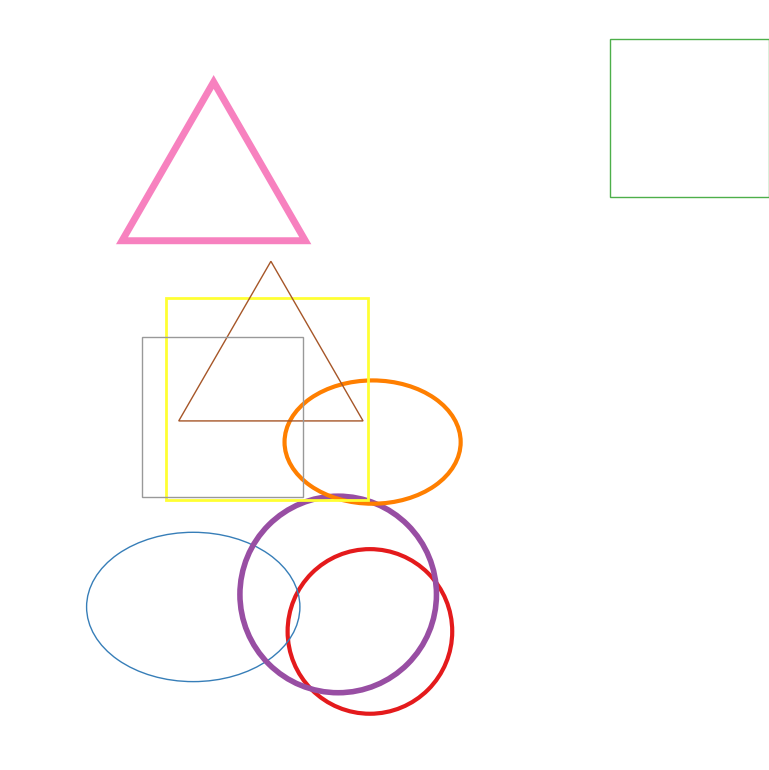[{"shape": "circle", "thickness": 1.5, "radius": 0.53, "center": [0.48, 0.18]}, {"shape": "oval", "thickness": 0.5, "radius": 0.69, "center": [0.251, 0.212]}, {"shape": "square", "thickness": 0.5, "radius": 0.52, "center": [0.895, 0.847]}, {"shape": "circle", "thickness": 2, "radius": 0.64, "center": [0.439, 0.228]}, {"shape": "oval", "thickness": 1.5, "radius": 0.57, "center": [0.484, 0.426]}, {"shape": "square", "thickness": 1, "radius": 0.66, "center": [0.347, 0.482]}, {"shape": "triangle", "thickness": 0.5, "radius": 0.69, "center": [0.352, 0.522]}, {"shape": "triangle", "thickness": 2.5, "radius": 0.69, "center": [0.277, 0.756]}, {"shape": "square", "thickness": 0.5, "radius": 0.52, "center": [0.289, 0.459]}]